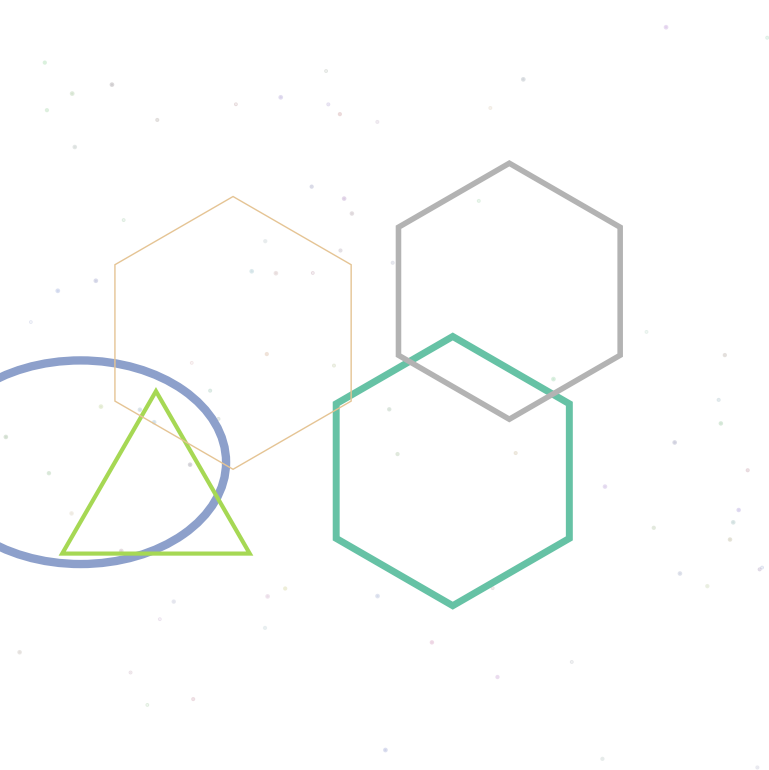[{"shape": "hexagon", "thickness": 2.5, "radius": 0.87, "center": [0.588, 0.388]}, {"shape": "oval", "thickness": 3, "radius": 0.94, "center": [0.105, 0.4]}, {"shape": "triangle", "thickness": 1.5, "radius": 0.7, "center": [0.203, 0.351]}, {"shape": "hexagon", "thickness": 0.5, "radius": 0.89, "center": [0.303, 0.568]}, {"shape": "hexagon", "thickness": 2, "radius": 0.83, "center": [0.661, 0.622]}]